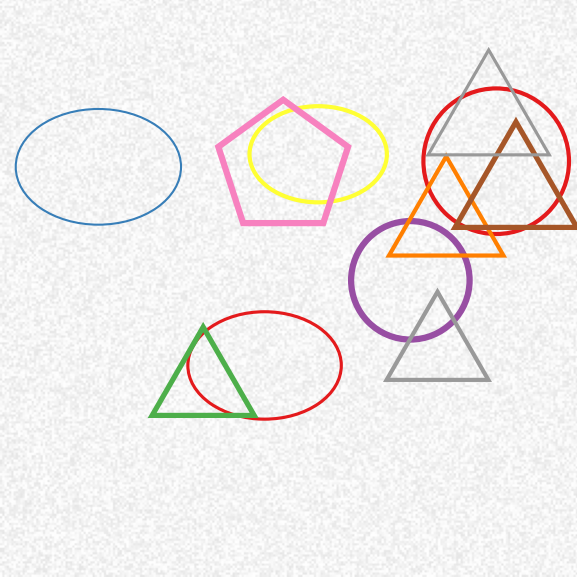[{"shape": "oval", "thickness": 1.5, "radius": 0.66, "center": [0.458, 0.366]}, {"shape": "circle", "thickness": 2, "radius": 0.63, "center": [0.859, 0.72]}, {"shape": "oval", "thickness": 1, "radius": 0.72, "center": [0.17, 0.71]}, {"shape": "triangle", "thickness": 2.5, "radius": 0.51, "center": [0.352, 0.331]}, {"shape": "circle", "thickness": 3, "radius": 0.51, "center": [0.711, 0.514]}, {"shape": "triangle", "thickness": 2, "radius": 0.57, "center": [0.773, 0.614]}, {"shape": "oval", "thickness": 2, "radius": 0.59, "center": [0.551, 0.732]}, {"shape": "triangle", "thickness": 2.5, "radius": 0.61, "center": [0.893, 0.666]}, {"shape": "pentagon", "thickness": 3, "radius": 0.59, "center": [0.49, 0.708]}, {"shape": "triangle", "thickness": 1.5, "radius": 0.61, "center": [0.846, 0.792]}, {"shape": "triangle", "thickness": 2, "radius": 0.51, "center": [0.758, 0.392]}]